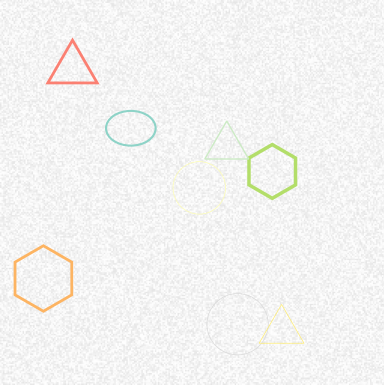[{"shape": "oval", "thickness": 1.5, "radius": 0.32, "center": [0.34, 0.667]}, {"shape": "circle", "thickness": 0.5, "radius": 0.34, "center": [0.518, 0.512]}, {"shape": "triangle", "thickness": 2, "radius": 0.37, "center": [0.188, 0.822]}, {"shape": "hexagon", "thickness": 2, "radius": 0.43, "center": [0.113, 0.277]}, {"shape": "hexagon", "thickness": 2.5, "radius": 0.35, "center": [0.707, 0.555]}, {"shape": "circle", "thickness": 0.5, "radius": 0.4, "center": [0.617, 0.158]}, {"shape": "triangle", "thickness": 1, "radius": 0.33, "center": [0.589, 0.62]}, {"shape": "triangle", "thickness": 0.5, "radius": 0.34, "center": [0.731, 0.142]}]